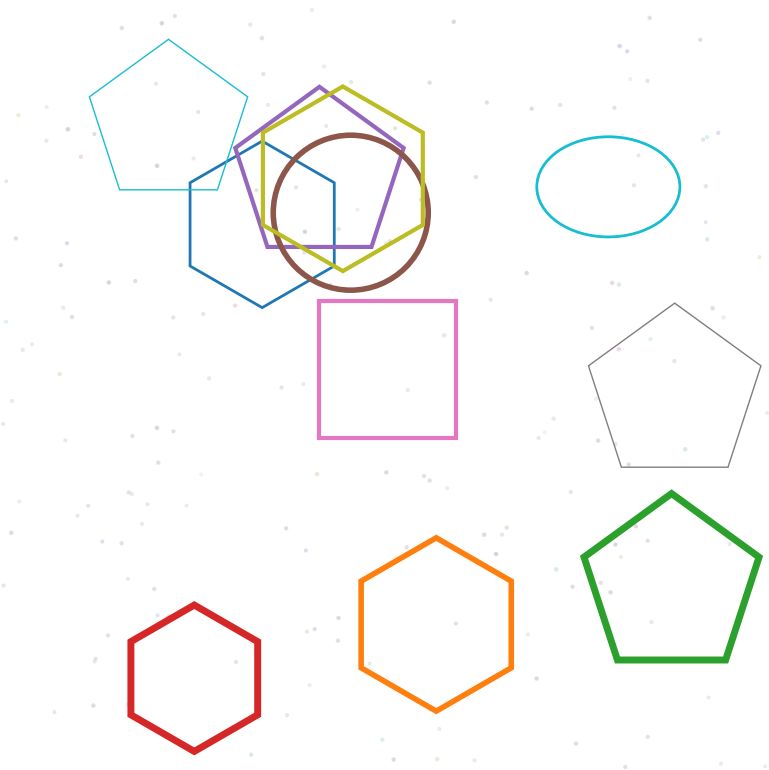[{"shape": "hexagon", "thickness": 1, "radius": 0.54, "center": [0.34, 0.709]}, {"shape": "hexagon", "thickness": 2, "radius": 0.56, "center": [0.567, 0.189]}, {"shape": "pentagon", "thickness": 2.5, "radius": 0.6, "center": [0.872, 0.24]}, {"shape": "hexagon", "thickness": 2.5, "radius": 0.48, "center": [0.252, 0.119]}, {"shape": "pentagon", "thickness": 1.5, "radius": 0.57, "center": [0.415, 0.772]}, {"shape": "circle", "thickness": 2, "radius": 0.5, "center": [0.456, 0.724]}, {"shape": "square", "thickness": 1.5, "radius": 0.45, "center": [0.504, 0.52]}, {"shape": "pentagon", "thickness": 0.5, "radius": 0.59, "center": [0.876, 0.489]}, {"shape": "hexagon", "thickness": 1.5, "radius": 0.6, "center": [0.445, 0.768]}, {"shape": "oval", "thickness": 1, "radius": 0.46, "center": [0.79, 0.757]}, {"shape": "pentagon", "thickness": 0.5, "radius": 0.54, "center": [0.219, 0.841]}]